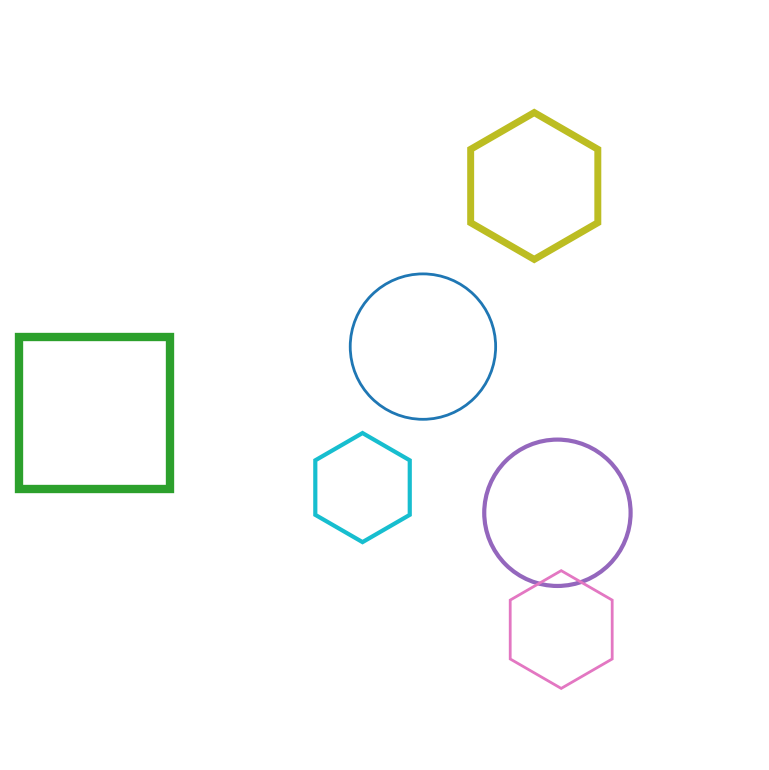[{"shape": "circle", "thickness": 1, "radius": 0.47, "center": [0.549, 0.55]}, {"shape": "square", "thickness": 3, "radius": 0.49, "center": [0.122, 0.463]}, {"shape": "circle", "thickness": 1.5, "radius": 0.48, "center": [0.724, 0.334]}, {"shape": "hexagon", "thickness": 1, "radius": 0.38, "center": [0.729, 0.182]}, {"shape": "hexagon", "thickness": 2.5, "radius": 0.48, "center": [0.694, 0.758]}, {"shape": "hexagon", "thickness": 1.5, "radius": 0.35, "center": [0.471, 0.367]}]